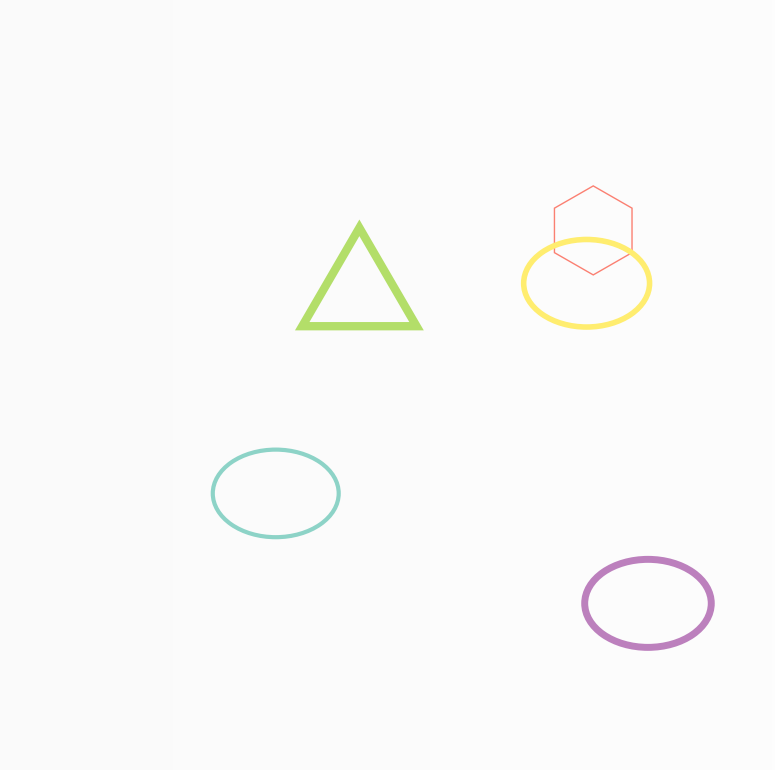[{"shape": "oval", "thickness": 1.5, "radius": 0.41, "center": [0.356, 0.359]}, {"shape": "hexagon", "thickness": 0.5, "radius": 0.29, "center": [0.765, 0.701]}, {"shape": "triangle", "thickness": 3, "radius": 0.43, "center": [0.464, 0.619]}, {"shape": "oval", "thickness": 2.5, "radius": 0.41, "center": [0.836, 0.216]}, {"shape": "oval", "thickness": 2, "radius": 0.41, "center": [0.757, 0.632]}]